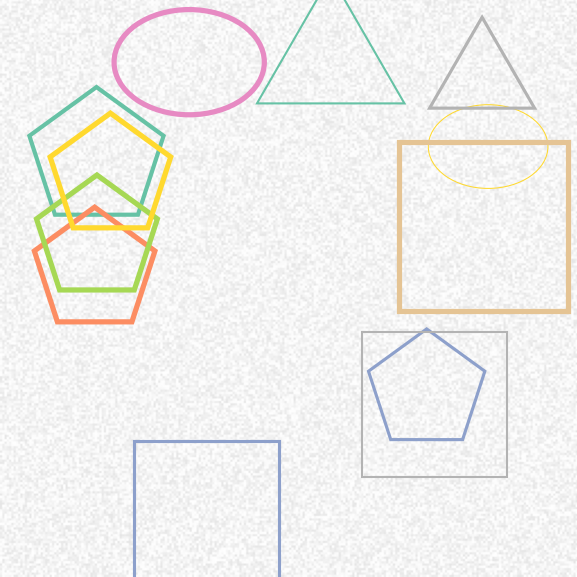[{"shape": "pentagon", "thickness": 2, "radius": 0.61, "center": [0.167, 0.726]}, {"shape": "triangle", "thickness": 1, "radius": 0.74, "center": [0.573, 0.894]}, {"shape": "pentagon", "thickness": 2.5, "radius": 0.55, "center": [0.164, 0.531]}, {"shape": "square", "thickness": 1.5, "radius": 0.63, "center": [0.357, 0.111]}, {"shape": "pentagon", "thickness": 1.5, "radius": 0.53, "center": [0.739, 0.324]}, {"shape": "oval", "thickness": 2.5, "radius": 0.65, "center": [0.328, 0.891]}, {"shape": "pentagon", "thickness": 2.5, "radius": 0.55, "center": [0.168, 0.586]}, {"shape": "pentagon", "thickness": 2.5, "radius": 0.55, "center": [0.191, 0.693]}, {"shape": "oval", "thickness": 0.5, "radius": 0.52, "center": [0.845, 0.745]}, {"shape": "square", "thickness": 2.5, "radius": 0.73, "center": [0.837, 0.607]}, {"shape": "triangle", "thickness": 1.5, "radius": 0.52, "center": [0.835, 0.864]}, {"shape": "square", "thickness": 1, "radius": 0.63, "center": [0.752, 0.299]}]